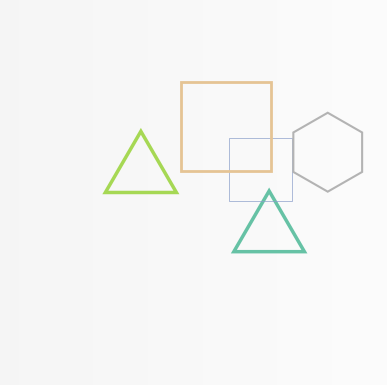[{"shape": "triangle", "thickness": 2.5, "radius": 0.53, "center": [0.695, 0.399]}, {"shape": "square", "thickness": 0.5, "radius": 0.41, "center": [0.672, 0.56]}, {"shape": "triangle", "thickness": 2.5, "radius": 0.53, "center": [0.364, 0.553]}, {"shape": "square", "thickness": 2, "radius": 0.58, "center": [0.582, 0.671]}, {"shape": "hexagon", "thickness": 1.5, "radius": 0.51, "center": [0.846, 0.605]}]